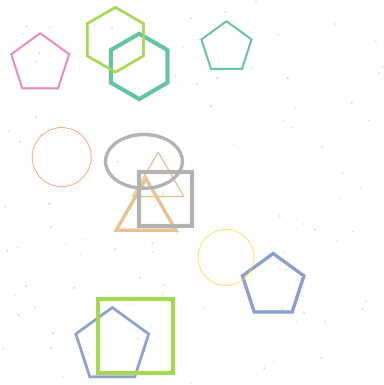[{"shape": "hexagon", "thickness": 3, "radius": 0.42, "center": [0.362, 0.828]}, {"shape": "pentagon", "thickness": 1.5, "radius": 0.34, "center": [0.588, 0.876]}, {"shape": "circle", "thickness": 0.5, "radius": 0.38, "center": [0.16, 0.592]}, {"shape": "pentagon", "thickness": 2, "radius": 0.5, "center": [0.292, 0.102]}, {"shape": "pentagon", "thickness": 2.5, "radius": 0.42, "center": [0.71, 0.258]}, {"shape": "pentagon", "thickness": 1.5, "radius": 0.4, "center": [0.104, 0.835]}, {"shape": "square", "thickness": 3, "radius": 0.48, "center": [0.352, 0.127]}, {"shape": "hexagon", "thickness": 2, "radius": 0.42, "center": [0.3, 0.897]}, {"shape": "circle", "thickness": 0.5, "radius": 0.36, "center": [0.587, 0.331]}, {"shape": "triangle", "thickness": 1, "radius": 0.39, "center": [0.411, 0.528]}, {"shape": "triangle", "thickness": 2.5, "radius": 0.45, "center": [0.379, 0.447]}, {"shape": "square", "thickness": 3, "radius": 0.35, "center": [0.43, 0.483]}, {"shape": "oval", "thickness": 2.5, "radius": 0.5, "center": [0.374, 0.581]}]